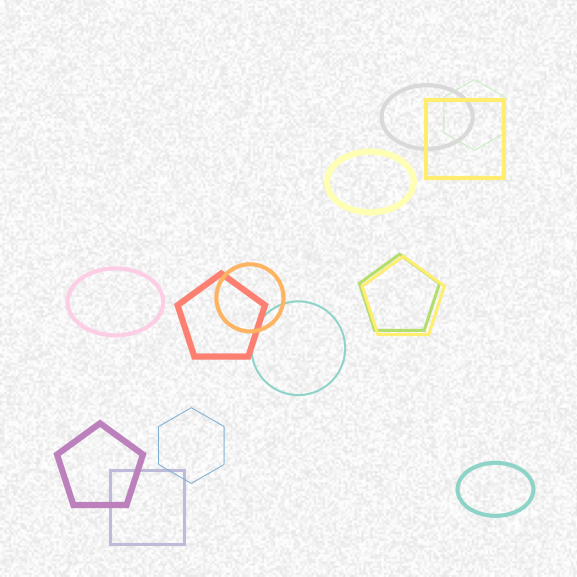[{"shape": "circle", "thickness": 1, "radius": 0.41, "center": [0.517, 0.396]}, {"shape": "oval", "thickness": 2, "radius": 0.33, "center": [0.858, 0.152]}, {"shape": "oval", "thickness": 3, "radius": 0.38, "center": [0.641, 0.684]}, {"shape": "square", "thickness": 1.5, "radius": 0.32, "center": [0.255, 0.121]}, {"shape": "pentagon", "thickness": 3, "radius": 0.4, "center": [0.383, 0.446]}, {"shape": "hexagon", "thickness": 0.5, "radius": 0.33, "center": [0.331, 0.228]}, {"shape": "circle", "thickness": 2, "radius": 0.29, "center": [0.433, 0.483]}, {"shape": "pentagon", "thickness": 1.5, "radius": 0.36, "center": [0.692, 0.486]}, {"shape": "oval", "thickness": 2, "radius": 0.41, "center": [0.2, 0.476]}, {"shape": "oval", "thickness": 2, "radius": 0.39, "center": [0.74, 0.796]}, {"shape": "pentagon", "thickness": 3, "radius": 0.39, "center": [0.173, 0.188]}, {"shape": "hexagon", "thickness": 0.5, "radius": 0.31, "center": [0.822, 0.8]}, {"shape": "pentagon", "thickness": 1.5, "radius": 0.37, "center": [0.698, 0.48]}, {"shape": "square", "thickness": 2, "radius": 0.34, "center": [0.806, 0.758]}]